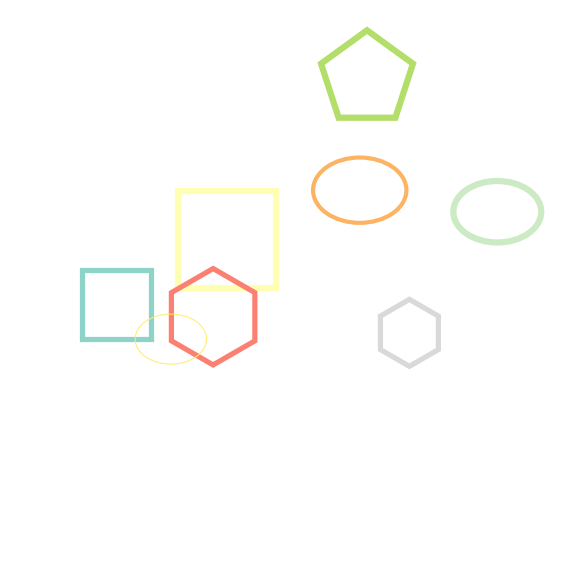[{"shape": "square", "thickness": 2.5, "radius": 0.3, "center": [0.202, 0.472]}, {"shape": "square", "thickness": 3, "radius": 0.42, "center": [0.393, 0.584]}, {"shape": "hexagon", "thickness": 2.5, "radius": 0.42, "center": [0.369, 0.451]}, {"shape": "oval", "thickness": 2, "radius": 0.4, "center": [0.623, 0.67]}, {"shape": "pentagon", "thickness": 3, "radius": 0.42, "center": [0.635, 0.863]}, {"shape": "hexagon", "thickness": 2.5, "radius": 0.29, "center": [0.709, 0.423]}, {"shape": "oval", "thickness": 3, "radius": 0.38, "center": [0.861, 0.632]}, {"shape": "oval", "thickness": 0.5, "radius": 0.31, "center": [0.296, 0.412]}]